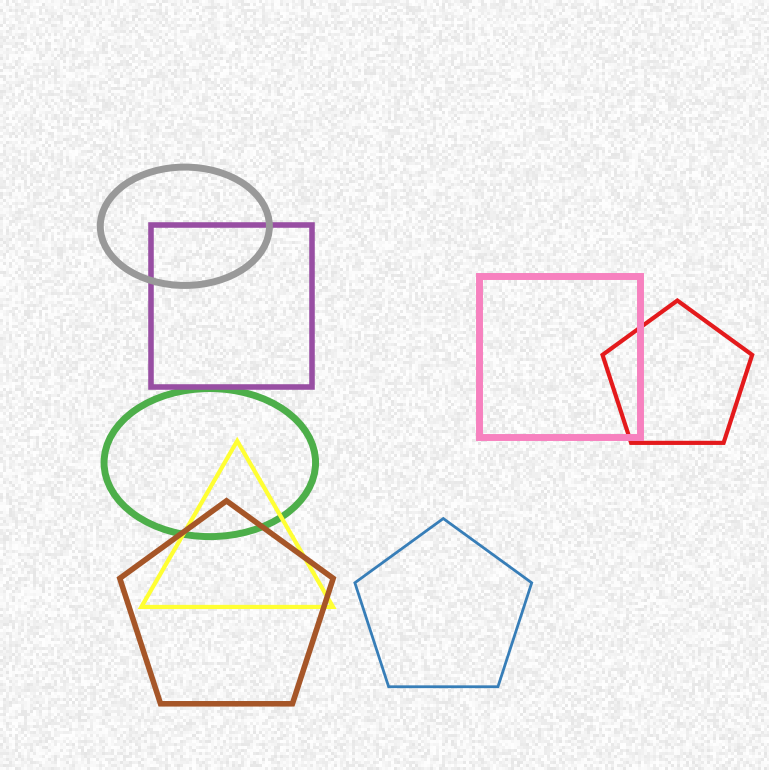[{"shape": "pentagon", "thickness": 1.5, "radius": 0.51, "center": [0.88, 0.508]}, {"shape": "pentagon", "thickness": 1, "radius": 0.6, "center": [0.576, 0.206]}, {"shape": "oval", "thickness": 2.5, "radius": 0.69, "center": [0.272, 0.399]}, {"shape": "square", "thickness": 2, "radius": 0.52, "center": [0.301, 0.603]}, {"shape": "triangle", "thickness": 1.5, "radius": 0.72, "center": [0.308, 0.284]}, {"shape": "pentagon", "thickness": 2, "radius": 0.73, "center": [0.294, 0.204]}, {"shape": "square", "thickness": 2.5, "radius": 0.52, "center": [0.727, 0.537]}, {"shape": "oval", "thickness": 2.5, "radius": 0.55, "center": [0.24, 0.706]}]